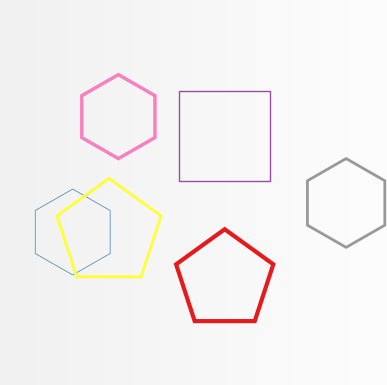[{"shape": "pentagon", "thickness": 3, "radius": 0.66, "center": [0.58, 0.273]}, {"shape": "hexagon", "thickness": 0.5, "radius": 0.56, "center": [0.188, 0.397]}, {"shape": "square", "thickness": 1, "radius": 0.58, "center": [0.579, 0.646]}, {"shape": "pentagon", "thickness": 2, "radius": 0.71, "center": [0.281, 0.395]}, {"shape": "hexagon", "thickness": 2.5, "radius": 0.54, "center": [0.305, 0.697]}, {"shape": "hexagon", "thickness": 2, "radius": 0.58, "center": [0.893, 0.473]}]